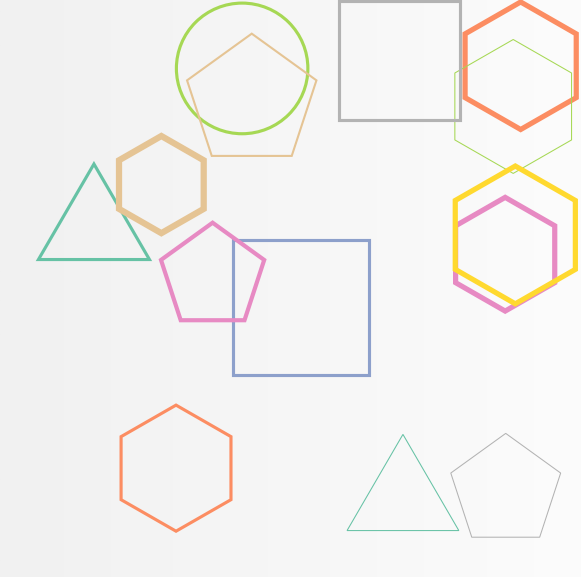[{"shape": "triangle", "thickness": 1.5, "radius": 0.55, "center": [0.162, 0.605]}, {"shape": "triangle", "thickness": 0.5, "radius": 0.56, "center": [0.693, 0.136]}, {"shape": "hexagon", "thickness": 2.5, "radius": 0.55, "center": [0.896, 0.885]}, {"shape": "hexagon", "thickness": 1.5, "radius": 0.55, "center": [0.303, 0.188]}, {"shape": "square", "thickness": 1.5, "radius": 0.59, "center": [0.518, 0.467]}, {"shape": "hexagon", "thickness": 2.5, "radius": 0.49, "center": [0.869, 0.559]}, {"shape": "pentagon", "thickness": 2, "radius": 0.47, "center": [0.366, 0.52]}, {"shape": "circle", "thickness": 1.5, "radius": 0.57, "center": [0.417, 0.881]}, {"shape": "hexagon", "thickness": 0.5, "radius": 0.58, "center": [0.883, 0.815]}, {"shape": "hexagon", "thickness": 2.5, "radius": 0.6, "center": [0.887, 0.592]}, {"shape": "hexagon", "thickness": 3, "radius": 0.42, "center": [0.278, 0.68]}, {"shape": "pentagon", "thickness": 1, "radius": 0.59, "center": [0.433, 0.824]}, {"shape": "square", "thickness": 1.5, "radius": 0.52, "center": [0.688, 0.894]}, {"shape": "pentagon", "thickness": 0.5, "radius": 0.5, "center": [0.87, 0.149]}]